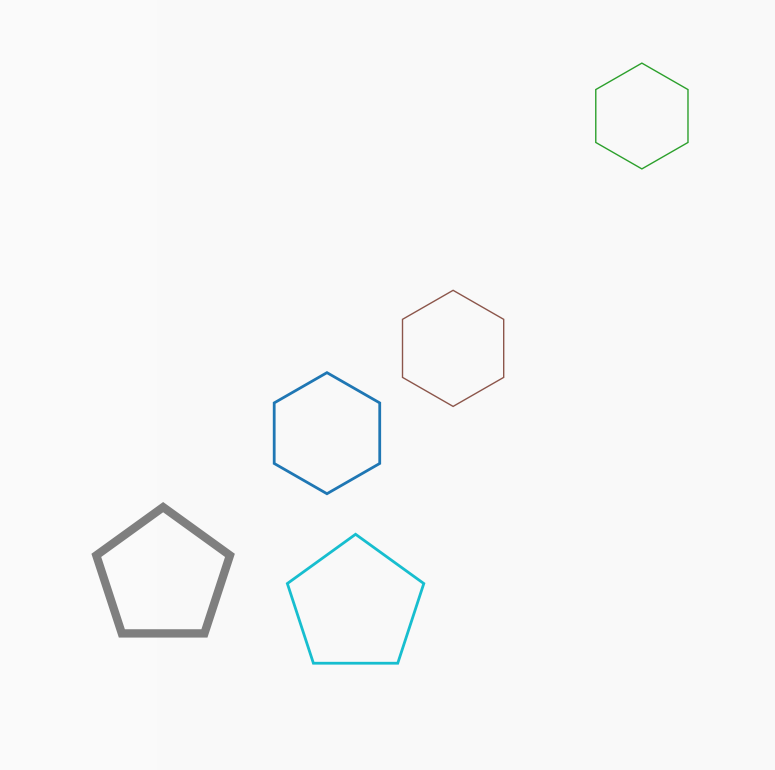[{"shape": "hexagon", "thickness": 1, "radius": 0.39, "center": [0.422, 0.437]}, {"shape": "hexagon", "thickness": 0.5, "radius": 0.34, "center": [0.828, 0.849]}, {"shape": "hexagon", "thickness": 0.5, "radius": 0.38, "center": [0.585, 0.548]}, {"shape": "pentagon", "thickness": 3, "radius": 0.45, "center": [0.21, 0.251]}, {"shape": "pentagon", "thickness": 1, "radius": 0.46, "center": [0.459, 0.214]}]